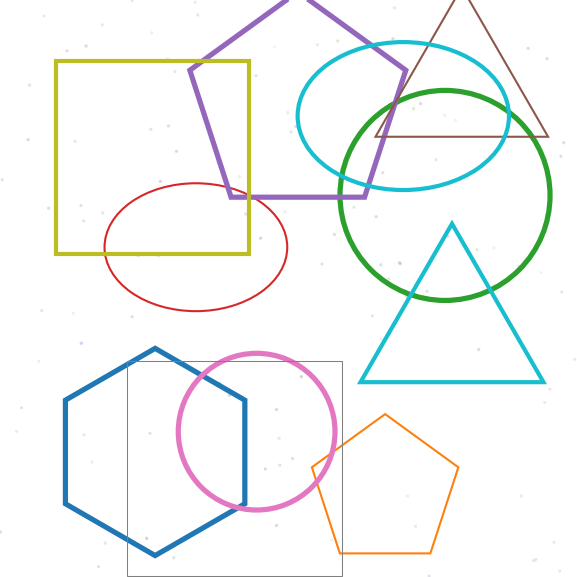[{"shape": "hexagon", "thickness": 2.5, "radius": 0.9, "center": [0.269, 0.216]}, {"shape": "pentagon", "thickness": 1, "radius": 0.67, "center": [0.667, 0.149]}, {"shape": "circle", "thickness": 2.5, "radius": 0.91, "center": [0.771, 0.661]}, {"shape": "oval", "thickness": 1, "radius": 0.79, "center": [0.339, 0.571]}, {"shape": "pentagon", "thickness": 2.5, "radius": 0.98, "center": [0.516, 0.817]}, {"shape": "triangle", "thickness": 1, "radius": 0.86, "center": [0.8, 0.849]}, {"shape": "circle", "thickness": 2.5, "radius": 0.68, "center": [0.444, 0.252]}, {"shape": "square", "thickness": 0.5, "radius": 0.93, "center": [0.407, 0.187]}, {"shape": "square", "thickness": 2, "radius": 0.84, "center": [0.264, 0.726]}, {"shape": "triangle", "thickness": 2, "radius": 0.91, "center": [0.783, 0.429]}, {"shape": "oval", "thickness": 2, "radius": 0.91, "center": [0.698, 0.798]}]